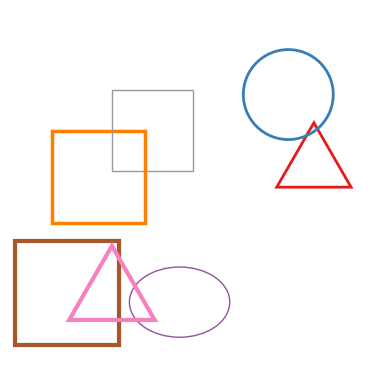[{"shape": "triangle", "thickness": 2, "radius": 0.56, "center": [0.815, 0.57]}, {"shape": "circle", "thickness": 2, "radius": 0.58, "center": [0.749, 0.754]}, {"shape": "oval", "thickness": 1, "radius": 0.65, "center": [0.466, 0.215]}, {"shape": "square", "thickness": 2.5, "radius": 0.6, "center": [0.257, 0.54]}, {"shape": "square", "thickness": 3, "radius": 0.68, "center": [0.174, 0.24]}, {"shape": "triangle", "thickness": 3, "radius": 0.64, "center": [0.291, 0.233]}, {"shape": "square", "thickness": 1, "radius": 0.52, "center": [0.396, 0.661]}]